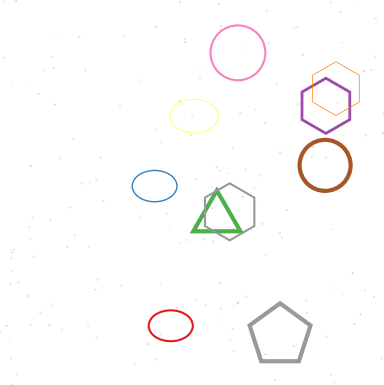[{"shape": "oval", "thickness": 1.5, "radius": 0.29, "center": [0.444, 0.154]}, {"shape": "oval", "thickness": 1, "radius": 0.29, "center": [0.402, 0.517]}, {"shape": "triangle", "thickness": 3, "radius": 0.35, "center": [0.563, 0.435]}, {"shape": "hexagon", "thickness": 2, "radius": 0.36, "center": [0.846, 0.725]}, {"shape": "hexagon", "thickness": 0.5, "radius": 0.35, "center": [0.873, 0.77]}, {"shape": "oval", "thickness": 0.5, "radius": 0.31, "center": [0.504, 0.698]}, {"shape": "circle", "thickness": 3, "radius": 0.33, "center": [0.844, 0.57]}, {"shape": "circle", "thickness": 1.5, "radius": 0.36, "center": [0.618, 0.863]}, {"shape": "hexagon", "thickness": 1.5, "radius": 0.37, "center": [0.597, 0.45]}, {"shape": "pentagon", "thickness": 3, "radius": 0.42, "center": [0.727, 0.129]}]